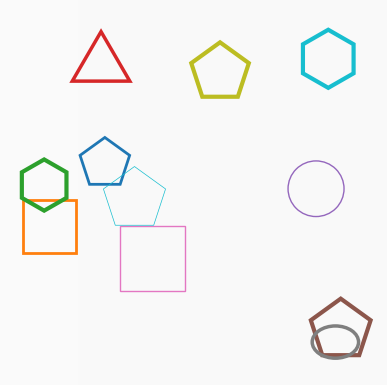[{"shape": "pentagon", "thickness": 2, "radius": 0.34, "center": [0.271, 0.576]}, {"shape": "square", "thickness": 2, "radius": 0.34, "center": [0.127, 0.412]}, {"shape": "hexagon", "thickness": 3, "radius": 0.33, "center": [0.114, 0.519]}, {"shape": "triangle", "thickness": 2.5, "radius": 0.43, "center": [0.261, 0.832]}, {"shape": "circle", "thickness": 1, "radius": 0.36, "center": [0.816, 0.51]}, {"shape": "pentagon", "thickness": 3, "radius": 0.41, "center": [0.879, 0.143]}, {"shape": "square", "thickness": 1, "radius": 0.42, "center": [0.394, 0.329]}, {"shape": "oval", "thickness": 2.5, "radius": 0.3, "center": [0.866, 0.111]}, {"shape": "pentagon", "thickness": 3, "radius": 0.39, "center": [0.568, 0.812]}, {"shape": "pentagon", "thickness": 0.5, "radius": 0.42, "center": [0.347, 0.483]}, {"shape": "hexagon", "thickness": 3, "radius": 0.38, "center": [0.847, 0.847]}]